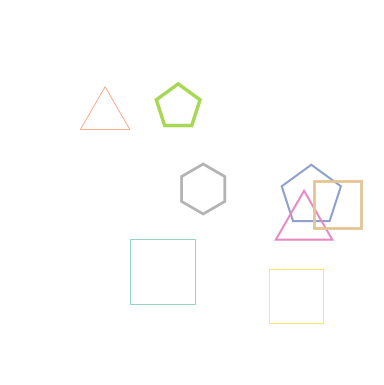[{"shape": "square", "thickness": 0.5, "radius": 0.42, "center": [0.422, 0.294]}, {"shape": "triangle", "thickness": 0.5, "radius": 0.37, "center": [0.273, 0.701]}, {"shape": "pentagon", "thickness": 1.5, "radius": 0.4, "center": [0.809, 0.491]}, {"shape": "triangle", "thickness": 1.5, "radius": 0.42, "center": [0.79, 0.42]}, {"shape": "pentagon", "thickness": 2.5, "radius": 0.3, "center": [0.463, 0.722]}, {"shape": "square", "thickness": 0.5, "radius": 0.35, "center": [0.768, 0.23]}, {"shape": "square", "thickness": 2, "radius": 0.31, "center": [0.876, 0.469]}, {"shape": "hexagon", "thickness": 2, "radius": 0.32, "center": [0.528, 0.509]}]